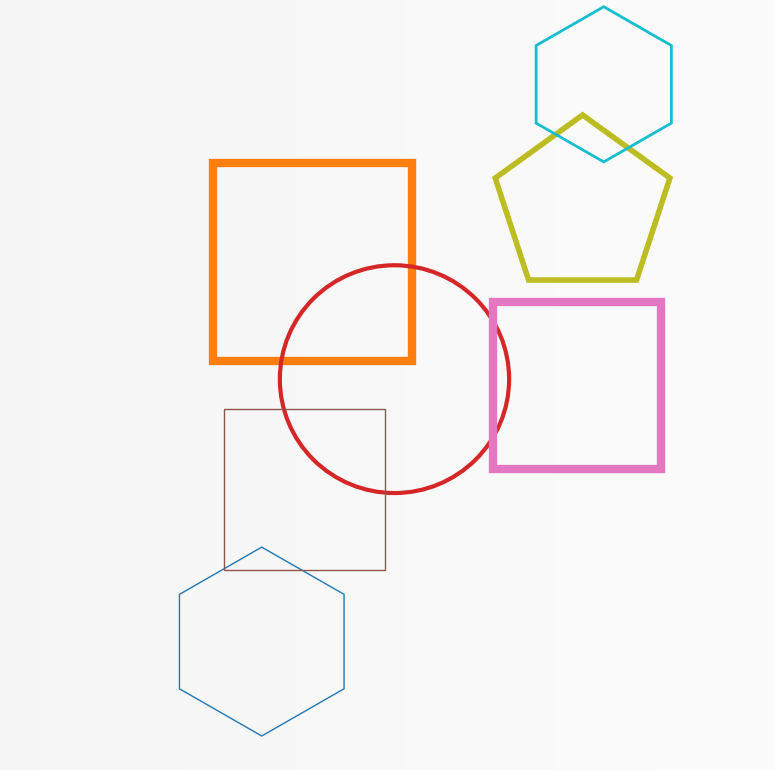[{"shape": "hexagon", "thickness": 0.5, "radius": 0.61, "center": [0.338, 0.167]}, {"shape": "square", "thickness": 3, "radius": 0.64, "center": [0.403, 0.659]}, {"shape": "circle", "thickness": 1.5, "radius": 0.74, "center": [0.509, 0.508]}, {"shape": "square", "thickness": 0.5, "radius": 0.52, "center": [0.393, 0.365]}, {"shape": "square", "thickness": 3, "radius": 0.54, "center": [0.745, 0.499]}, {"shape": "pentagon", "thickness": 2, "radius": 0.59, "center": [0.752, 0.732]}, {"shape": "hexagon", "thickness": 1, "radius": 0.5, "center": [0.779, 0.89]}]